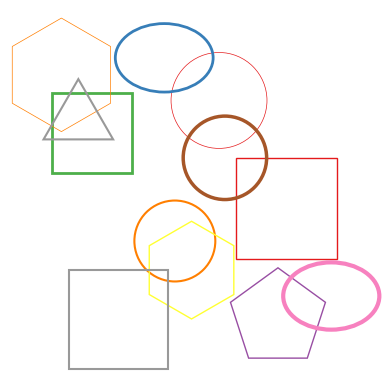[{"shape": "circle", "thickness": 0.5, "radius": 0.62, "center": [0.569, 0.739]}, {"shape": "square", "thickness": 1, "radius": 0.66, "center": [0.744, 0.46]}, {"shape": "oval", "thickness": 2, "radius": 0.64, "center": [0.427, 0.85]}, {"shape": "square", "thickness": 2, "radius": 0.52, "center": [0.239, 0.656]}, {"shape": "pentagon", "thickness": 1, "radius": 0.65, "center": [0.722, 0.175]}, {"shape": "hexagon", "thickness": 0.5, "radius": 0.74, "center": [0.16, 0.806]}, {"shape": "circle", "thickness": 1.5, "radius": 0.53, "center": [0.454, 0.374]}, {"shape": "hexagon", "thickness": 1, "radius": 0.63, "center": [0.498, 0.298]}, {"shape": "circle", "thickness": 2.5, "radius": 0.54, "center": [0.584, 0.59]}, {"shape": "oval", "thickness": 3, "radius": 0.62, "center": [0.86, 0.231]}, {"shape": "triangle", "thickness": 1.5, "radius": 0.52, "center": [0.203, 0.69]}, {"shape": "square", "thickness": 1.5, "radius": 0.64, "center": [0.308, 0.17]}]